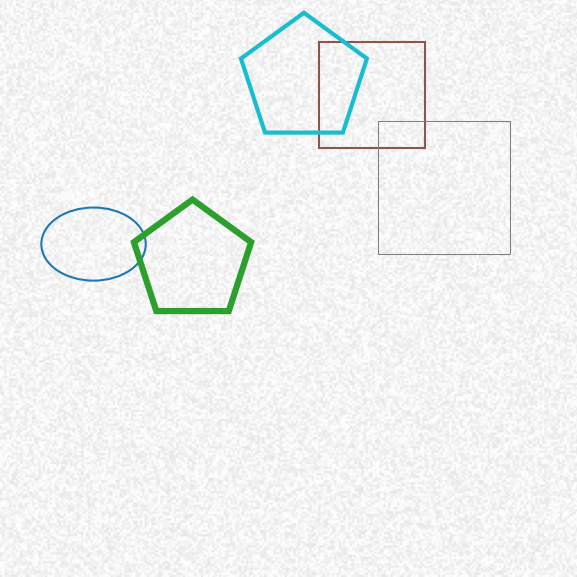[{"shape": "oval", "thickness": 1, "radius": 0.45, "center": [0.162, 0.576]}, {"shape": "pentagon", "thickness": 3, "radius": 0.53, "center": [0.333, 0.547]}, {"shape": "square", "thickness": 1, "radius": 0.46, "center": [0.645, 0.834]}, {"shape": "square", "thickness": 0.5, "radius": 0.57, "center": [0.768, 0.675]}, {"shape": "pentagon", "thickness": 2, "radius": 0.57, "center": [0.526, 0.862]}]